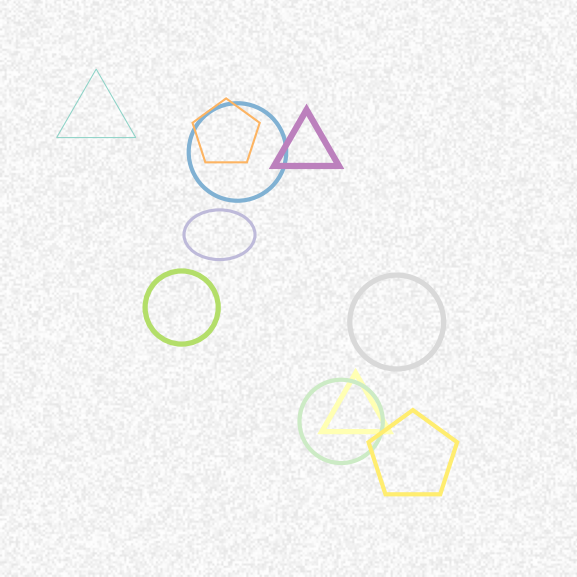[{"shape": "triangle", "thickness": 0.5, "radius": 0.4, "center": [0.167, 0.8]}, {"shape": "triangle", "thickness": 2.5, "radius": 0.34, "center": [0.616, 0.286]}, {"shape": "oval", "thickness": 1.5, "radius": 0.31, "center": [0.38, 0.593]}, {"shape": "circle", "thickness": 2, "radius": 0.42, "center": [0.411, 0.736]}, {"shape": "pentagon", "thickness": 1, "radius": 0.31, "center": [0.392, 0.768]}, {"shape": "circle", "thickness": 2.5, "radius": 0.32, "center": [0.315, 0.467]}, {"shape": "circle", "thickness": 2.5, "radius": 0.41, "center": [0.687, 0.442]}, {"shape": "triangle", "thickness": 3, "radius": 0.32, "center": [0.531, 0.744]}, {"shape": "circle", "thickness": 2, "radius": 0.36, "center": [0.591, 0.269]}, {"shape": "pentagon", "thickness": 2, "radius": 0.4, "center": [0.715, 0.208]}]